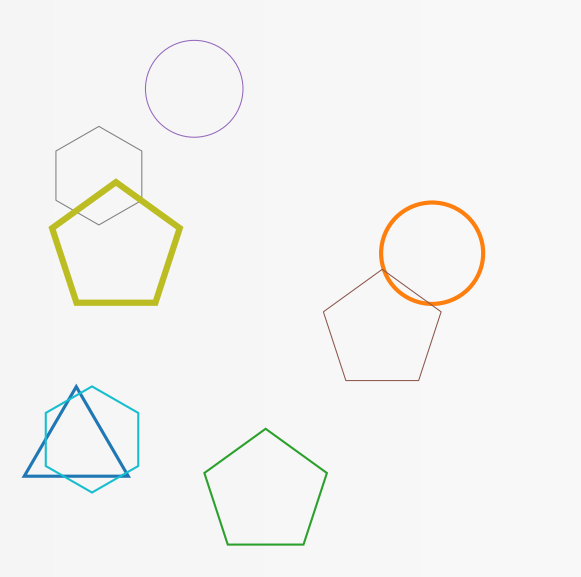[{"shape": "triangle", "thickness": 1.5, "radius": 0.52, "center": [0.131, 0.226]}, {"shape": "circle", "thickness": 2, "radius": 0.44, "center": [0.743, 0.561]}, {"shape": "pentagon", "thickness": 1, "radius": 0.55, "center": [0.457, 0.146]}, {"shape": "circle", "thickness": 0.5, "radius": 0.42, "center": [0.334, 0.845]}, {"shape": "pentagon", "thickness": 0.5, "radius": 0.53, "center": [0.658, 0.426]}, {"shape": "hexagon", "thickness": 0.5, "radius": 0.43, "center": [0.17, 0.695]}, {"shape": "pentagon", "thickness": 3, "radius": 0.58, "center": [0.199, 0.568]}, {"shape": "hexagon", "thickness": 1, "radius": 0.46, "center": [0.158, 0.238]}]